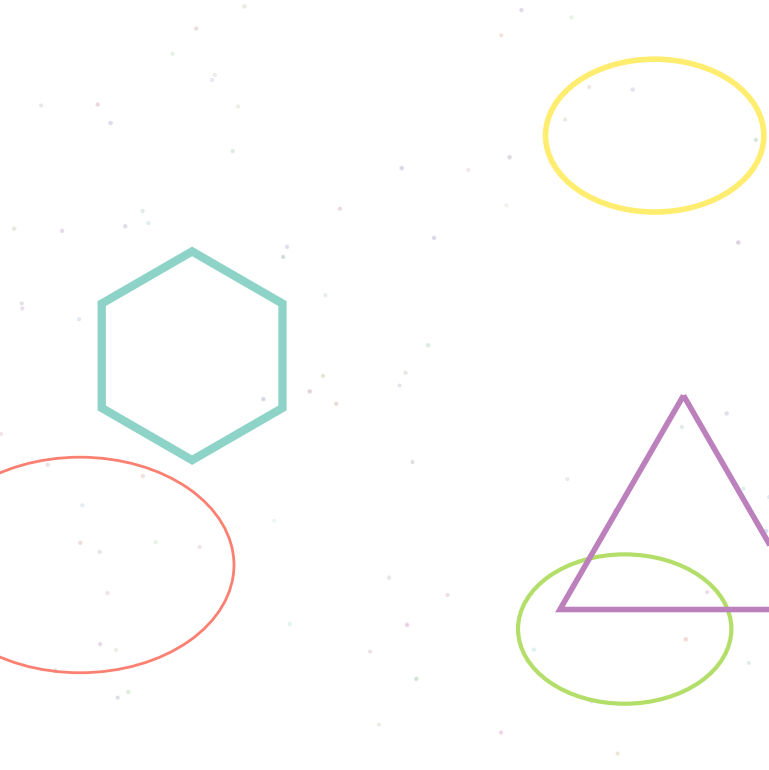[{"shape": "hexagon", "thickness": 3, "radius": 0.68, "center": [0.249, 0.538]}, {"shape": "oval", "thickness": 1, "radius": 1.0, "center": [0.104, 0.266]}, {"shape": "oval", "thickness": 1.5, "radius": 0.69, "center": [0.811, 0.183]}, {"shape": "triangle", "thickness": 2, "radius": 0.93, "center": [0.888, 0.301]}, {"shape": "oval", "thickness": 2, "radius": 0.71, "center": [0.85, 0.824]}]